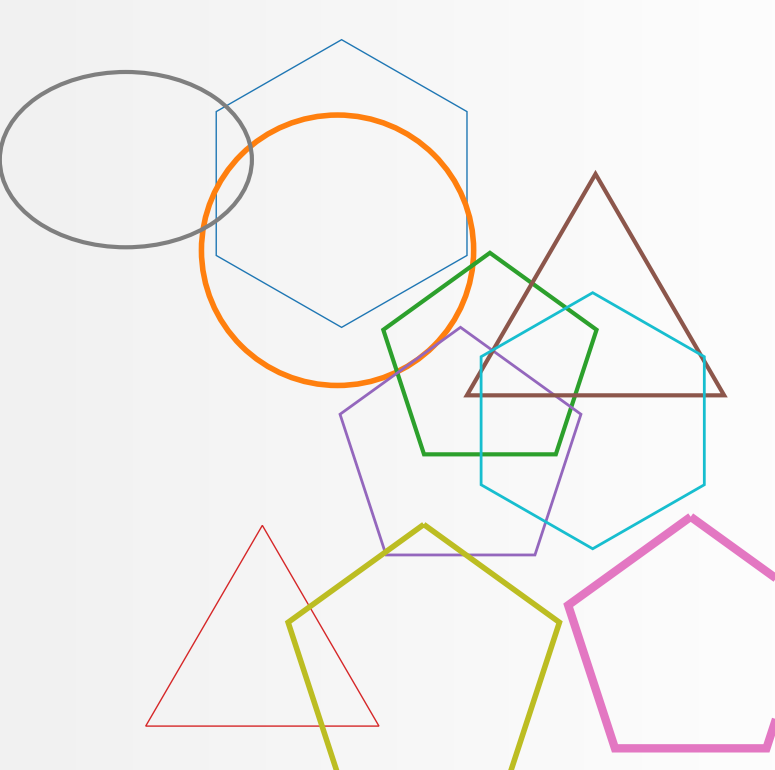[{"shape": "hexagon", "thickness": 0.5, "radius": 0.93, "center": [0.441, 0.762]}, {"shape": "circle", "thickness": 2, "radius": 0.88, "center": [0.436, 0.675]}, {"shape": "pentagon", "thickness": 1.5, "radius": 0.72, "center": [0.632, 0.527]}, {"shape": "triangle", "thickness": 0.5, "radius": 0.87, "center": [0.338, 0.144]}, {"shape": "pentagon", "thickness": 1, "radius": 0.82, "center": [0.594, 0.411]}, {"shape": "triangle", "thickness": 1.5, "radius": 0.96, "center": [0.768, 0.582]}, {"shape": "pentagon", "thickness": 3, "radius": 0.83, "center": [0.891, 0.163]}, {"shape": "oval", "thickness": 1.5, "radius": 0.81, "center": [0.162, 0.793]}, {"shape": "pentagon", "thickness": 2, "radius": 0.92, "center": [0.547, 0.135]}, {"shape": "hexagon", "thickness": 1, "radius": 0.83, "center": [0.765, 0.454]}]